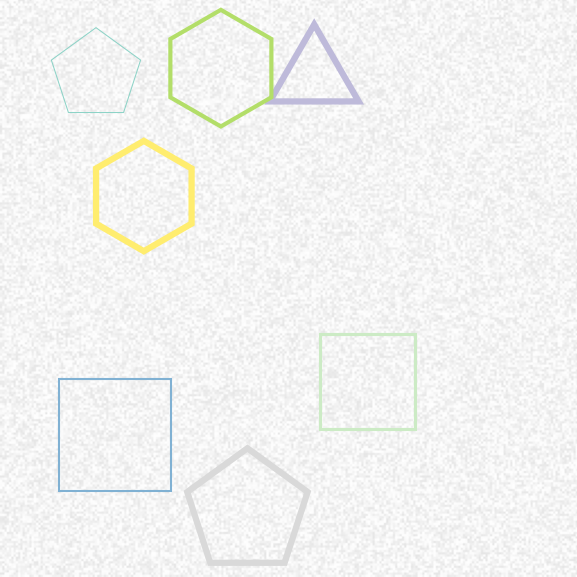[{"shape": "pentagon", "thickness": 0.5, "radius": 0.41, "center": [0.166, 0.87]}, {"shape": "triangle", "thickness": 3, "radius": 0.44, "center": [0.544, 0.868]}, {"shape": "square", "thickness": 1, "radius": 0.49, "center": [0.199, 0.246]}, {"shape": "hexagon", "thickness": 2, "radius": 0.5, "center": [0.382, 0.881]}, {"shape": "pentagon", "thickness": 3, "radius": 0.55, "center": [0.428, 0.113]}, {"shape": "square", "thickness": 1.5, "radius": 0.41, "center": [0.637, 0.338]}, {"shape": "hexagon", "thickness": 3, "radius": 0.48, "center": [0.249, 0.66]}]